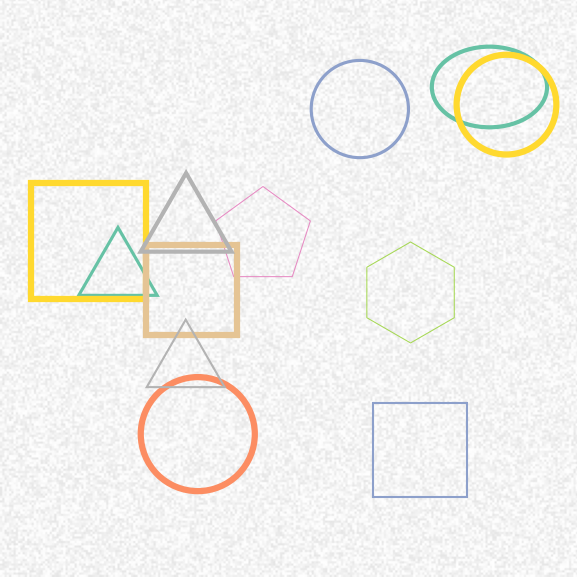[{"shape": "oval", "thickness": 2, "radius": 0.5, "center": [0.848, 0.849]}, {"shape": "triangle", "thickness": 1.5, "radius": 0.39, "center": [0.204, 0.527]}, {"shape": "circle", "thickness": 3, "radius": 0.49, "center": [0.342, 0.247]}, {"shape": "circle", "thickness": 1.5, "radius": 0.42, "center": [0.623, 0.81]}, {"shape": "square", "thickness": 1, "radius": 0.41, "center": [0.727, 0.22]}, {"shape": "pentagon", "thickness": 0.5, "radius": 0.43, "center": [0.455, 0.59]}, {"shape": "hexagon", "thickness": 0.5, "radius": 0.44, "center": [0.711, 0.493]}, {"shape": "circle", "thickness": 3, "radius": 0.43, "center": [0.877, 0.818]}, {"shape": "square", "thickness": 3, "radius": 0.5, "center": [0.153, 0.582]}, {"shape": "square", "thickness": 3, "radius": 0.39, "center": [0.331, 0.497]}, {"shape": "triangle", "thickness": 1, "radius": 0.39, "center": [0.322, 0.368]}, {"shape": "triangle", "thickness": 2, "radius": 0.45, "center": [0.322, 0.609]}]